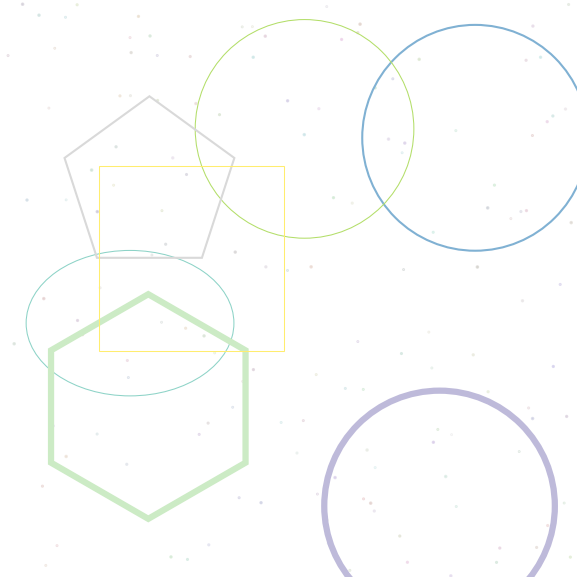[{"shape": "oval", "thickness": 0.5, "radius": 0.9, "center": [0.225, 0.44]}, {"shape": "circle", "thickness": 3, "radius": 1.0, "center": [0.761, 0.123]}, {"shape": "circle", "thickness": 1, "radius": 0.98, "center": [0.823, 0.761]}, {"shape": "circle", "thickness": 0.5, "radius": 0.95, "center": [0.527, 0.776]}, {"shape": "pentagon", "thickness": 1, "radius": 0.77, "center": [0.259, 0.678]}, {"shape": "hexagon", "thickness": 3, "radius": 0.97, "center": [0.257, 0.295]}, {"shape": "square", "thickness": 0.5, "radius": 0.8, "center": [0.332, 0.552]}]